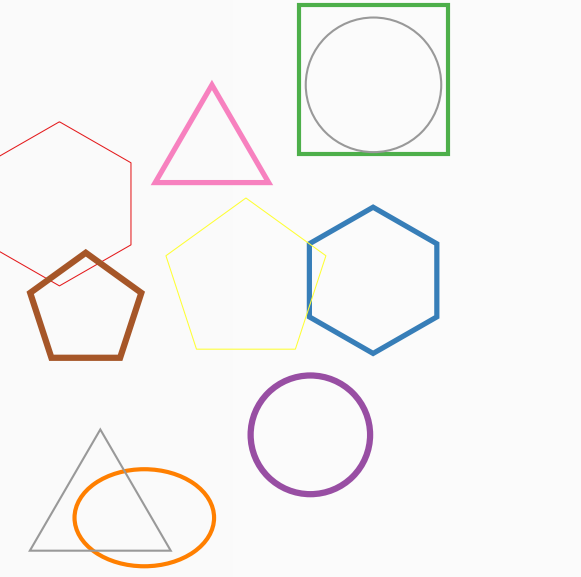[{"shape": "hexagon", "thickness": 0.5, "radius": 0.71, "center": [0.102, 0.646]}, {"shape": "hexagon", "thickness": 2.5, "radius": 0.63, "center": [0.642, 0.514]}, {"shape": "square", "thickness": 2, "radius": 0.64, "center": [0.642, 0.862]}, {"shape": "circle", "thickness": 3, "radius": 0.51, "center": [0.534, 0.246]}, {"shape": "oval", "thickness": 2, "radius": 0.6, "center": [0.248, 0.103]}, {"shape": "pentagon", "thickness": 0.5, "radius": 0.72, "center": [0.423, 0.512]}, {"shape": "pentagon", "thickness": 3, "radius": 0.5, "center": [0.148, 0.461]}, {"shape": "triangle", "thickness": 2.5, "radius": 0.56, "center": [0.365, 0.739]}, {"shape": "circle", "thickness": 1, "radius": 0.58, "center": [0.643, 0.852]}, {"shape": "triangle", "thickness": 1, "radius": 0.7, "center": [0.173, 0.116]}]